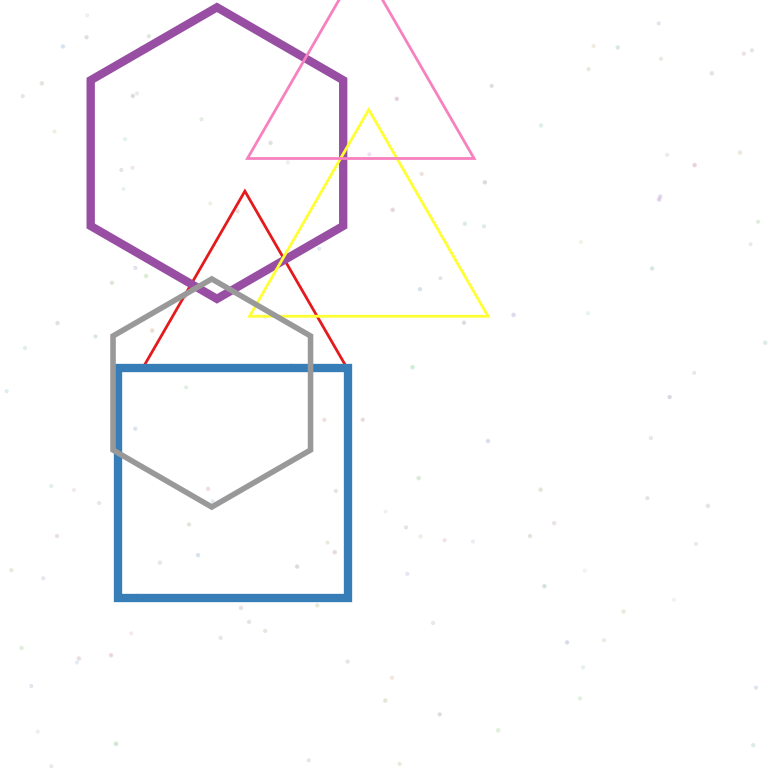[{"shape": "triangle", "thickness": 1, "radius": 0.78, "center": [0.318, 0.597]}, {"shape": "square", "thickness": 3, "radius": 0.75, "center": [0.303, 0.373]}, {"shape": "hexagon", "thickness": 3, "radius": 0.95, "center": [0.282, 0.801]}, {"shape": "triangle", "thickness": 1, "radius": 0.89, "center": [0.479, 0.679]}, {"shape": "triangle", "thickness": 1, "radius": 0.85, "center": [0.469, 0.879]}, {"shape": "hexagon", "thickness": 2, "radius": 0.74, "center": [0.275, 0.49]}]